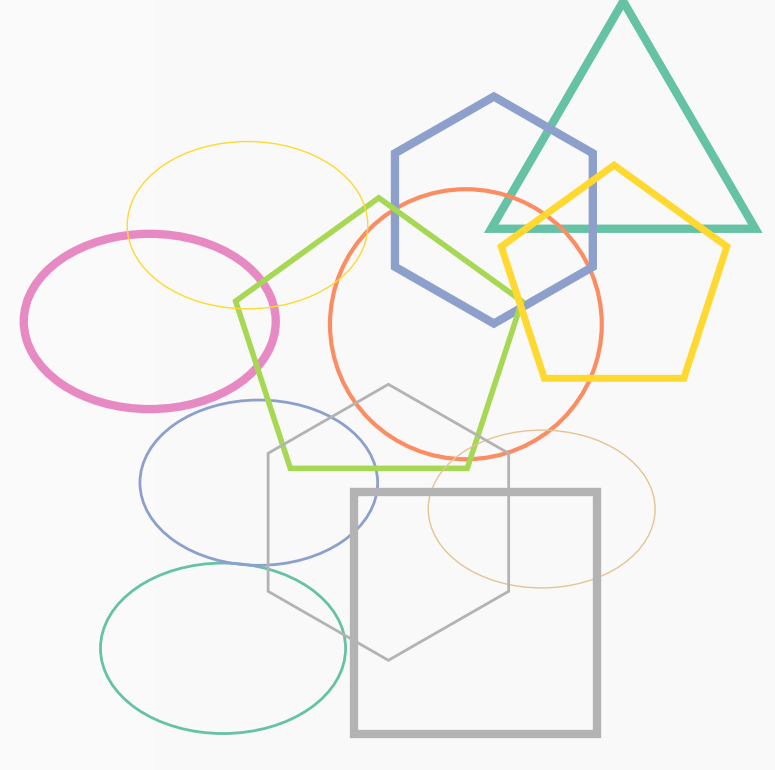[{"shape": "oval", "thickness": 1, "radius": 0.79, "center": [0.288, 0.158]}, {"shape": "triangle", "thickness": 3, "radius": 0.98, "center": [0.804, 0.801]}, {"shape": "circle", "thickness": 1.5, "radius": 0.88, "center": [0.601, 0.579]}, {"shape": "hexagon", "thickness": 3, "radius": 0.74, "center": [0.637, 0.727]}, {"shape": "oval", "thickness": 1, "radius": 0.77, "center": [0.334, 0.373]}, {"shape": "oval", "thickness": 3, "radius": 0.81, "center": [0.193, 0.583]}, {"shape": "pentagon", "thickness": 2, "radius": 0.97, "center": [0.489, 0.549]}, {"shape": "pentagon", "thickness": 2.5, "radius": 0.77, "center": [0.792, 0.633]}, {"shape": "oval", "thickness": 0.5, "radius": 0.78, "center": [0.319, 0.708]}, {"shape": "oval", "thickness": 0.5, "radius": 0.73, "center": [0.699, 0.339]}, {"shape": "hexagon", "thickness": 1, "radius": 0.9, "center": [0.501, 0.322]}, {"shape": "square", "thickness": 3, "radius": 0.79, "center": [0.614, 0.204]}]